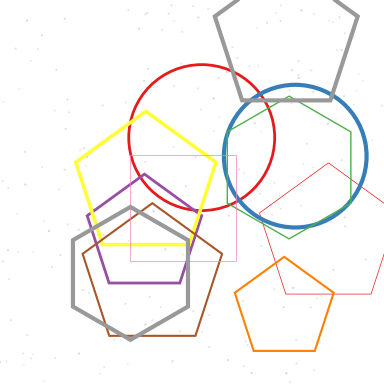[{"shape": "pentagon", "thickness": 0.5, "radius": 0.94, "center": [0.853, 0.389]}, {"shape": "circle", "thickness": 2, "radius": 0.95, "center": [0.524, 0.643]}, {"shape": "circle", "thickness": 3, "radius": 0.93, "center": [0.767, 0.594]}, {"shape": "hexagon", "thickness": 1, "radius": 0.93, "center": [0.751, 0.565]}, {"shape": "pentagon", "thickness": 2, "radius": 0.78, "center": [0.375, 0.391]}, {"shape": "pentagon", "thickness": 1.5, "radius": 0.68, "center": [0.738, 0.198]}, {"shape": "pentagon", "thickness": 2.5, "radius": 0.96, "center": [0.379, 0.519]}, {"shape": "pentagon", "thickness": 1.5, "radius": 0.95, "center": [0.396, 0.282]}, {"shape": "square", "thickness": 0.5, "radius": 0.69, "center": [0.475, 0.459]}, {"shape": "hexagon", "thickness": 3, "radius": 0.86, "center": [0.339, 0.29]}, {"shape": "pentagon", "thickness": 3, "radius": 0.98, "center": [0.743, 0.897]}]